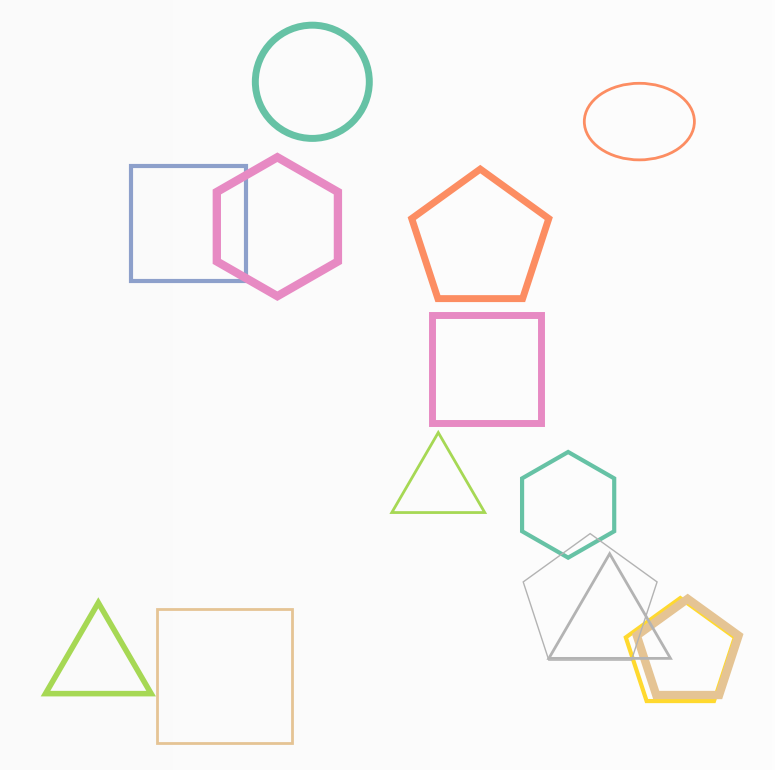[{"shape": "hexagon", "thickness": 1.5, "radius": 0.34, "center": [0.733, 0.344]}, {"shape": "circle", "thickness": 2.5, "radius": 0.37, "center": [0.403, 0.894]}, {"shape": "pentagon", "thickness": 2.5, "radius": 0.46, "center": [0.62, 0.687]}, {"shape": "oval", "thickness": 1, "radius": 0.36, "center": [0.825, 0.842]}, {"shape": "square", "thickness": 1.5, "radius": 0.37, "center": [0.243, 0.709]}, {"shape": "hexagon", "thickness": 3, "radius": 0.45, "center": [0.358, 0.706]}, {"shape": "square", "thickness": 2.5, "radius": 0.35, "center": [0.628, 0.521]}, {"shape": "triangle", "thickness": 1, "radius": 0.35, "center": [0.566, 0.369]}, {"shape": "triangle", "thickness": 2, "radius": 0.39, "center": [0.127, 0.139]}, {"shape": "pentagon", "thickness": 1.5, "radius": 0.37, "center": [0.878, 0.149]}, {"shape": "pentagon", "thickness": 3, "radius": 0.35, "center": [0.887, 0.153]}, {"shape": "square", "thickness": 1, "radius": 0.44, "center": [0.289, 0.122]}, {"shape": "pentagon", "thickness": 0.5, "radius": 0.45, "center": [0.761, 0.216]}, {"shape": "triangle", "thickness": 1, "radius": 0.45, "center": [0.787, 0.19]}]